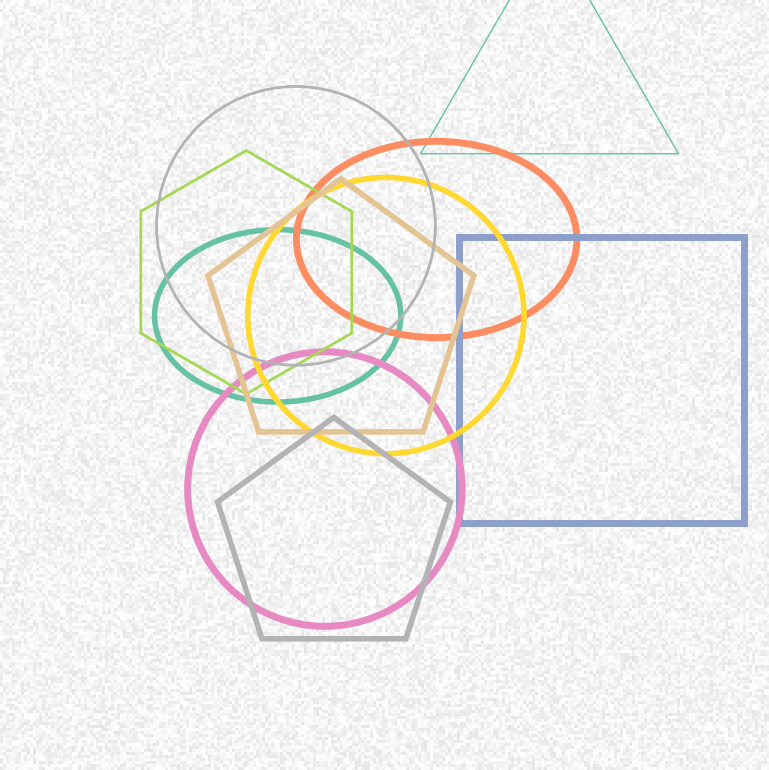[{"shape": "triangle", "thickness": 0.5, "radius": 0.97, "center": [0.714, 0.897]}, {"shape": "oval", "thickness": 2, "radius": 0.8, "center": [0.361, 0.59]}, {"shape": "oval", "thickness": 2.5, "radius": 0.91, "center": [0.567, 0.689]}, {"shape": "square", "thickness": 2.5, "radius": 0.93, "center": [0.781, 0.506]}, {"shape": "circle", "thickness": 2.5, "radius": 0.89, "center": [0.422, 0.365]}, {"shape": "hexagon", "thickness": 1, "radius": 0.79, "center": [0.32, 0.646]}, {"shape": "circle", "thickness": 2, "radius": 0.9, "center": [0.501, 0.59]}, {"shape": "pentagon", "thickness": 2, "radius": 0.91, "center": [0.443, 0.586]}, {"shape": "circle", "thickness": 1, "radius": 0.91, "center": [0.384, 0.707]}, {"shape": "pentagon", "thickness": 2, "radius": 0.79, "center": [0.434, 0.299]}]